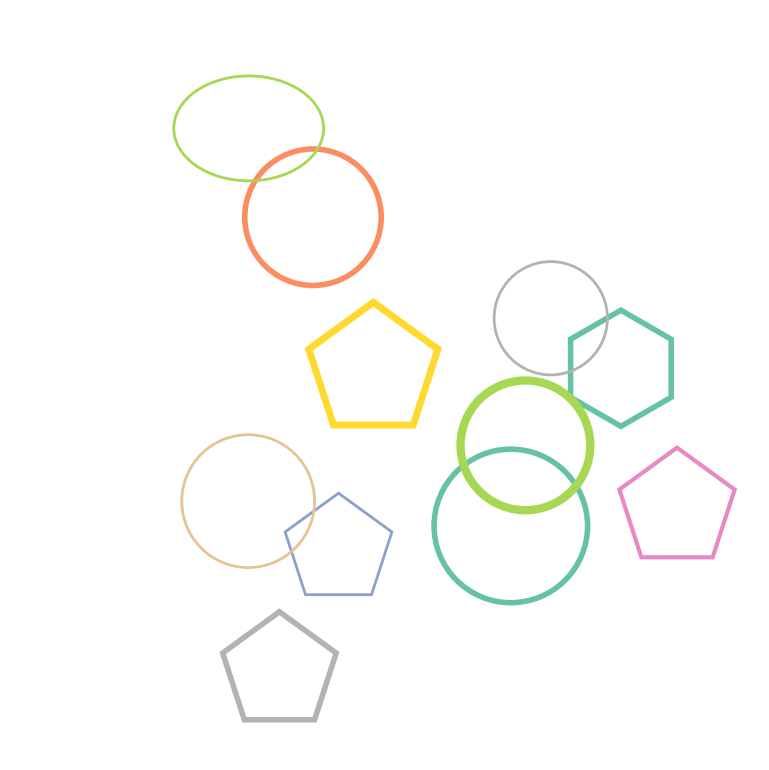[{"shape": "hexagon", "thickness": 2, "radius": 0.38, "center": [0.806, 0.522]}, {"shape": "circle", "thickness": 2, "radius": 0.5, "center": [0.663, 0.317]}, {"shape": "circle", "thickness": 2, "radius": 0.44, "center": [0.406, 0.718]}, {"shape": "pentagon", "thickness": 1, "radius": 0.36, "center": [0.44, 0.287]}, {"shape": "pentagon", "thickness": 1.5, "radius": 0.39, "center": [0.879, 0.34]}, {"shape": "circle", "thickness": 3, "radius": 0.42, "center": [0.682, 0.422]}, {"shape": "oval", "thickness": 1, "radius": 0.49, "center": [0.323, 0.833]}, {"shape": "pentagon", "thickness": 2.5, "radius": 0.44, "center": [0.485, 0.519]}, {"shape": "circle", "thickness": 1, "radius": 0.43, "center": [0.322, 0.349]}, {"shape": "circle", "thickness": 1, "radius": 0.37, "center": [0.715, 0.587]}, {"shape": "pentagon", "thickness": 2, "radius": 0.39, "center": [0.363, 0.128]}]